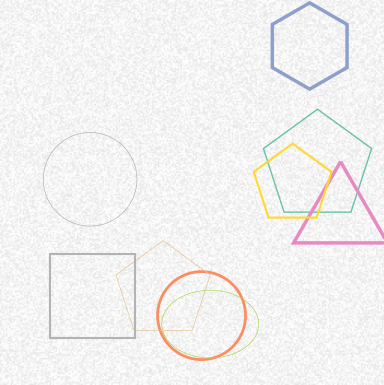[{"shape": "pentagon", "thickness": 1, "radius": 0.74, "center": [0.825, 0.569]}, {"shape": "circle", "thickness": 2, "radius": 0.57, "center": [0.524, 0.18]}, {"shape": "hexagon", "thickness": 2.5, "radius": 0.56, "center": [0.804, 0.881]}, {"shape": "triangle", "thickness": 2.5, "radius": 0.7, "center": [0.885, 0.439]}, {"shape": "oval", "thickness": 0.5, "radius": 0.63, "center": [0.546, 0.158]}, {"shape": "pentagon", "thickness": 1.5, "radius": 0.53, "center": [0.76, 0.521]}, {"shape": "pentagon", "thickness": 0.5, "radius": 0.64, "center": [0.424, 0.246]}, {"shape": "circle", "thickness": 0.5, "radius": 0.61, "center": [0.234, 0.534]}, {"shape": "square", "thickness": 1.5, "radius": 0.55, "center": [0.24, 0.231]}]